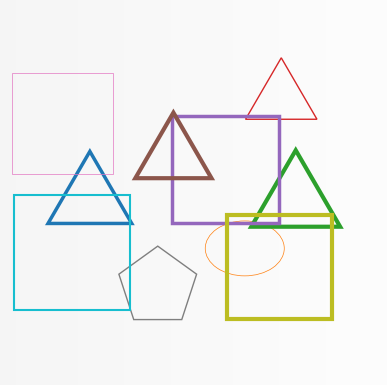[{"shape": "triangle", "thickness": 2.5, "radius": 0.62, "center": [0.232, 0.482]}, {"shape": "oval", "thickness": 0.5, "radius": 0.51, "center": [0.632, 0.355]}, {"shape": "triangle", "thickness": 3, "radius": 0.66, "center": [0.763, 0.477]}, {"shape": "triangle", "thickness": 1, "radius": 0.53, "center": [0.726, 0.743]}, {"shape": "square", "thickness": 2.5, "radius": 0.7, "center": [0.582, 0.56]}, {"shape": "triangle", "thickness": 3, "radius": 0.57, "center": [0.448, 0.594]}, {"shape": "square", "thickness": 0.5, "radius": 0.65, "center": [0.161, 0.679]}, {"shape": "pentagon", "thickness": 1, "radius": 0.53, "center": [0.407, 0.255]}, {"shape": "square", "thickness": 3, "radius": 0.67, "center": [0.721, 0.307]}, {"shape": "square", "thickness": 1.5, "radius": 0.75, "center": [0.187, 0.344]}]